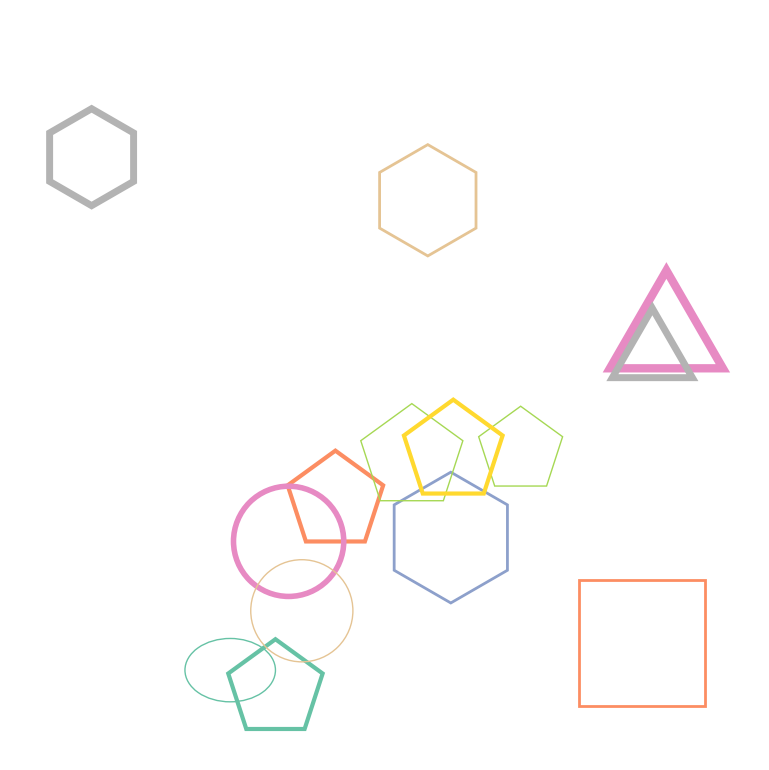[{"shape": "oval", "thickness": 0.5, "radius": 0.29, "center": [0.299, 0.13]}, {"shape": "pentagon", "thickness": 1.5, "radius": 0.32, "center": [0.358, 0.105]}, {"shape": "pentagon", "thickness": 1.5, "radius": 0.33, "center": [0.436, 0.35]}, {"shape": "square", "thickness": 1, "radius": 0.41, "center": [0.834, 0.165]}, {"shape": "hexagon", "thickness": 1, "radius": 0.42, "center": [0.585, 0.302]}, {"shape": "circle", "thickness": 2, "radius": 0.36, "center": [0.375, 0.297]}, {"shape": "triangle", "thickness": 3, "radius": 0.42, "center": [0.865, 0.564]}, {"shape": "pentagon", "thickness": 0.5, "radius": 0.35, "center": [0.535, 0.406]}, {"shape": "pentagon", "thickness": 0.5, "radius": 0.29, "center": [0.676, 0.415]}, {"shape": "pentagon", "thickness": 1.5, "radius": 0.34, "center": [0.589, 0.414]}, {"shape": "hexagon", "thickness": 1, "radius": 0.36, "center": [0.556, 0.74]}, {"shape": "circle", "thickness": 0.5, "radius": 0.33, "center": [0.392, 0.207]}, {"shape": "hexagon", "thickness": 2.5, "radius": 0.31, "center": [0.119, 0.796]}, {"shape": "triangle", "thickness": 2.5, "radius": 0.3, "center": [0.847, 0.54]}]